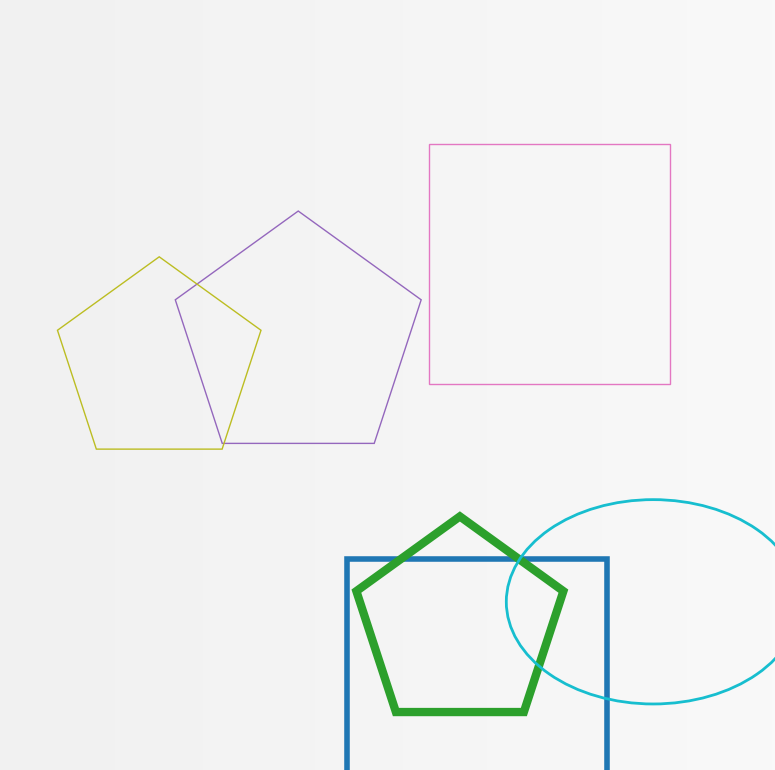[{"shape": "square", "thickness": 2, "radius": 0.84, "center": [0.615, 0.107]}, {"shape": "pentagon", "thickness": 3, "radius": 0.7, "center": [0.593, 0.189]}, {"shape": "pentagon", "thickness": 0.5, "radius": 0.83, "center": [0.385, 0.559]}, {"shape": "square", "thickness": 0.5, "radius": 0.78, "center": [0.709, 0.657]}, {"shape": "pentagon", "thickness": 0.5, "radius": 0.69, "center": [0.205, 0.528]}, {"shape": "oval", "thickness": 1, "radius": 0.95, "center": [0.843, 0.218]}]